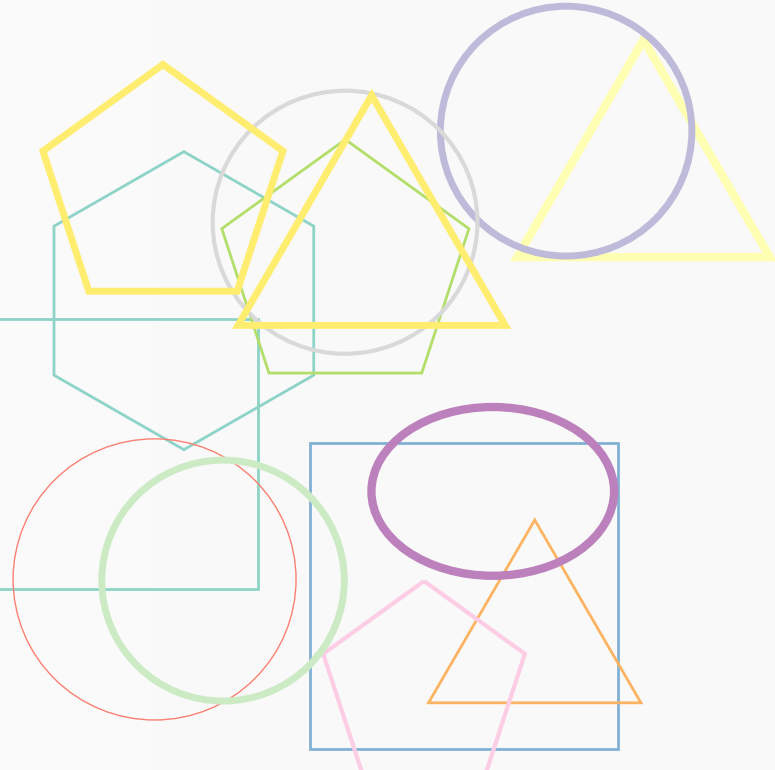[{"shape": "hexagon", "thickness": 1, "radius": 0.97, "center": [0.237, 0.61]}, {"shape": "square", "thickness": 1, "radius": 0.88, "center": [0.157, 0.411]}, {"shape": "triangle", "thickness": 3, "radius": 0.94, "center": [0.83, 0.76]}, {"shape": "circle", "thickness": 2.5, "radius": 0.81, "center": [0.73, 0.83]}, {"shape": "circle", "thickness": 0.5, "radius": 0.91, "center": [0.199, 0.248]}, {"shape": "square", "thickness": 1, "radius": 0.99, "center": [0.598, 0.225]}, {"shape": "triangle", "thickness": 1, "radius": 0.79, "center": [0.69, 0.166]}, {"shape": "pentagon", "thickness": 1, "radius": 0.84, "center": [0.446, 0.651]}, {"shape": "pentagon", "thickness": 1.5, "radius": 0.68, "center": [0.547, 0.109]}, {"shape": "circle", "thickness": 1.5, "radius": 0.85, "center": [0.445, 0.711]}, {"shape": "oval", "thickness": 3, "radius": 0.78, "center": [0.636, 0.362]}, {"shape": "circle", "thickness": 2.5, "radius": 0.78, "center": [0.288, 0.246]}, {"shape": "pentagon", "thickness": 2.5, "radius": 0.81, "center": [0.21, 0.753]}, {"shape": "triangle", "thickness": 2.5, "radius": 1.0, "center": [0.48, 0.677]}]